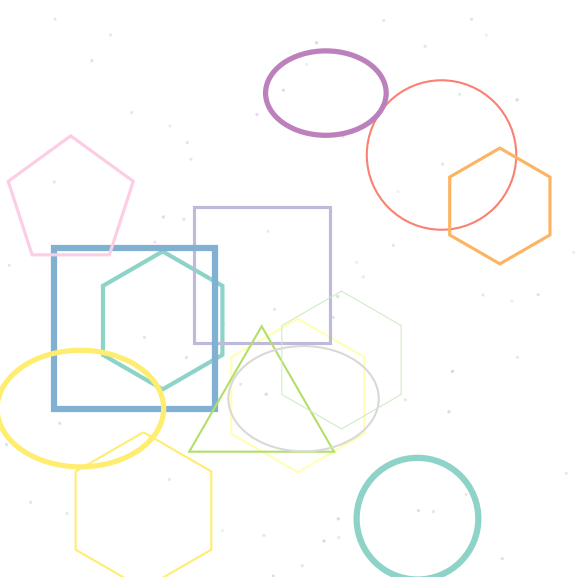[{"shape": "circle", "thickness": 3, "radius": 0.53, "center": [0.723, 0.101]}, {"shape": "hexagon", "thickness": 2, "radius": 0.6, "center": [0.282, 0.444]}, {"shape": "hexagon", "thickness": 1, "radius": 0.66, "center": [0.516, 0.314]}, {"shape": "square", "thickness": 1.5, "radius": 0.59, "center": [0.453, 0.522]}, {"shape": "circle", "thickness": 1, "radius": 0.65, "center": [0.765, 0.731]}, {"shape": "square", "thickness": 3, "radius": 0.7, "center": [0.233, 0.43]}, {"shape": "hexagon", "thickness": 1.5, "radius": 0.5, "center": [0.866, 0.642]}, {"shape": "triangle", "thickness": 1, "radius": 0.72, "center": [0.453, 0.289]}, {"shape": "pentagon", "thickness": 1.5, "radius": 0.57, "center": [0.122, 0.65]}, {"shape": "oval", "thickness": 1, "radius": 0.65, "center": [0.526, 0.309]}, {"shape": "oval", "thickness": 2.5, "radius": 0.52, "center": [0.564, 0.838]}, {"shape": "hexagon", "thickness": 0.5, "radius": 0.6, "center": [0.591, 0.376]}, {"shape": "oval", "thickness": 2.5, "radius": 0.72, "center": [0.139, 0.292]}, {"shape": "hexagon", "thickness": 1, "radius": 0.68, "center": [0.248, 0.115]}]